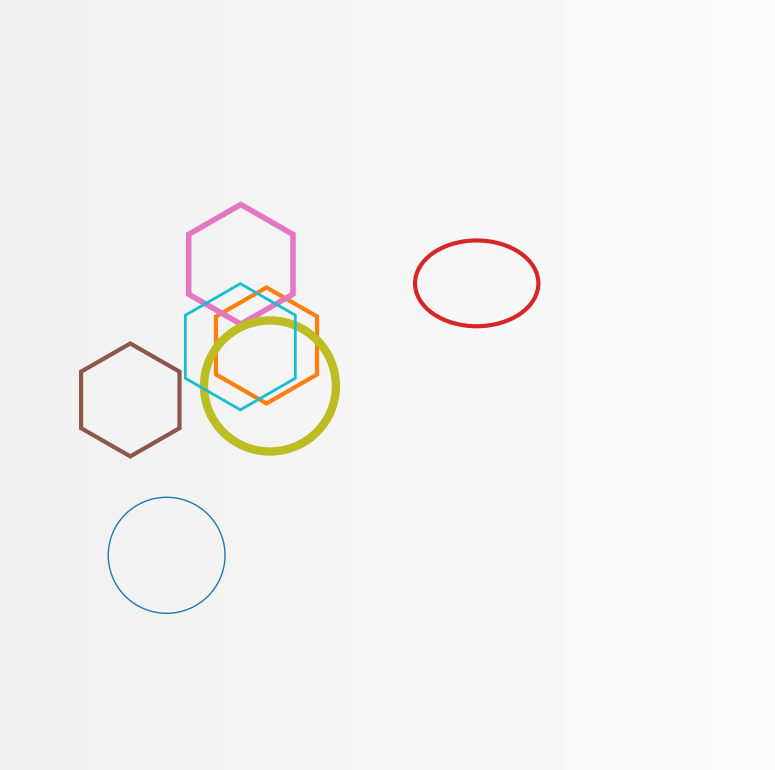[{"shape": "circle", "thickness": 0.5, "radius": 0.38, "center": [0.215, 0.279]}, {"shape": "hexagon", "thickness": 1.5, "radius": 0.38, "center": [0.344, 0.551]}, {"shape": "oval", "thickness": 1.5, "radius": 0.4, "center": [0.615, 0.632]}, {"shape": "hexagon", "thickness": 1.5, "radius": 0.37, "center": [0.168, 0.481]}, {"shape": "hexagon", "thickness": 2, "radius": 0.39, "center": [0.311, 0.657]}, {"shape": "circle", "thickness": 3, "radius": 0.43, "center": [0.348, 0.499]}, {"shape": "hexagon", "thickness": 1, "radius": 0.41, "center": [0.31, 0.55]}]